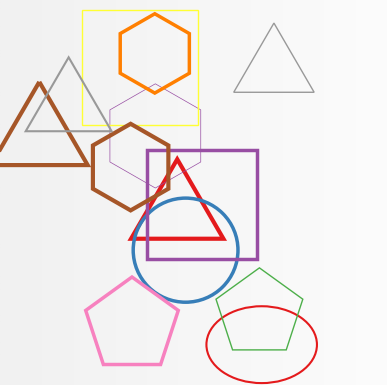[{"shape": "oval", "thickness": 1.5, "radius": 0.71, "center": [0.675, 0.105]}, {"shape": "triangle", "thickness": 3, "radius": 0.69, "center": [0.457, 0.449]}, {"shape": "circle", "thickness": 2.5, "radius": 0.68, "center": [0.479, 0.35]}, {"shape": "pentagon", "thickness": 1, "radius": 0.59, "center": [0.669, 0.186]}, {"shape": "hexagon", "thickness": 0.5, "radius": 0.68, "center": [0.401, 0.647]}, {"shape": "square", "thickness": 2.5, "radius": 0.71, "center": [0.521, 0.468]}, {"shape": "hexagon", "thickness": 2.5, "radius": 0.51, "center": [0.399, 0.861]}, {"shape": "square", "thickness": 1, "radius": 0.75, "center": [0.362, 0.824]}, {"shape": "hexagon", "thickness": 3, "radius": 0.56, "center": [0.337, 0.566]}, {"shape": "triangle", "thickness": 3, "radius": 0.72, "center": [0.101, 0.643]}, {"shape": "pentagon", "thickness": 2.5, "radius": 0.63, "center": [0.341, 0.155]}, {"shape": "triangle", "thickness": 1.5, "radius": 0.64, "center": [0.177, 0.723]}, {"shape": "triangle", "thickness": 1, "radius": 0.6, "center": [0.707, 0.82]}]